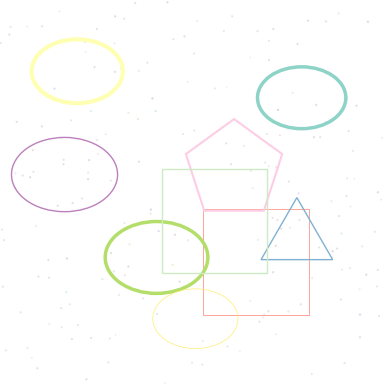[{"shape": "oval", "thickness": 2.5, "radius": 0.57, "center": [0.784, 0.746]}, {"shape": "oval", "thickness": 3, "radius": 0.59, "center": [0.201, 0.815]}, {"shape": "square", "thickness": 0.5, "radius": 0.69, "center": [0.665, 0.319]}, {"shape": "triangle", "thickness": 1, "radius": 0.54, "center": [0.771, 0.379]}, {"shape": "oval", "thickness": 2.5, "radius": 0.67, "center": [0.407, 0.331]}, {"shape": "pentagon", "thickness": 1.5, "radius": 0.66, "center": [0.608, 0.559]}, {"shape": "oval", "thickness": 1, "radius": 0.69, "center": [0.168, 0.547]}, {"shape": "square", "thickness": 1, "radius": 0.68, "center": [0.558, 0.426]}, {"shape": "oval", "thickness": 0.5, "radius": 0.55, "center": [0.508, 0.172]}]